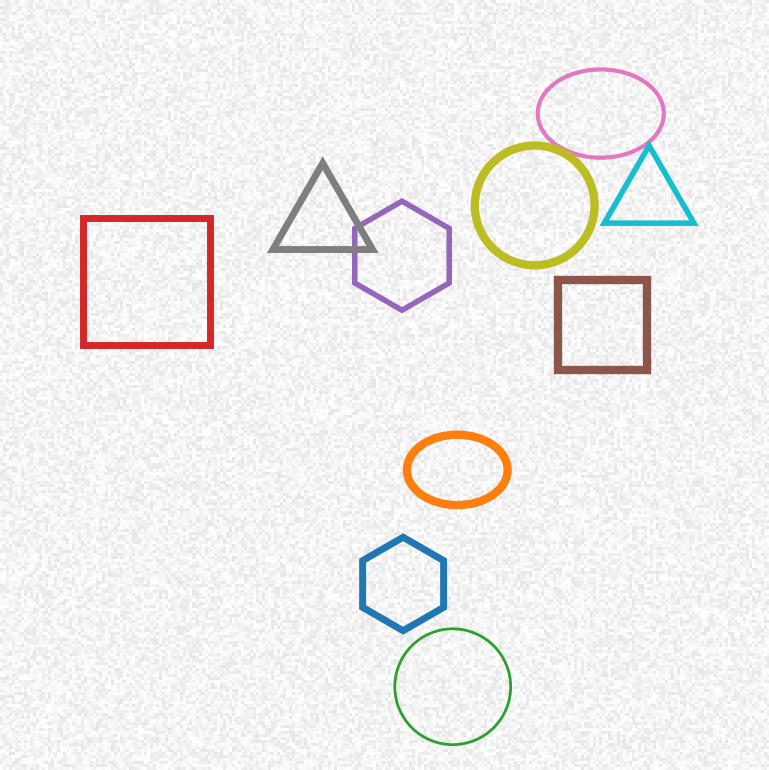[{"shape": "hexagon", "thickness": 2.5, "radius": 0.3, "center": [0.524, 0.242]}, {"shape": "oval", "thickness": 3, "radius": 0.33, "center": [0.594, 0.39]}, {"shape": "circle", "thickness": 1, "radius": 0.38, "center": [0.588, 0.108]}, {"shape": "square", "thickness": 2.5, "radius": 0.41, "center": [0.19, 0.635]}, {"shape": "hexagon", "thickness": 2, "radius": 0.35, "center": [0.522, 0.668]}, {"shape": "square", "thickness": 3, "radius": 0.29, "center": [0.782, 0.578]}, {"shape": "oval", "thickness": 1.5, "radius": 0.41, "center": [0.78, 0.853]}, {"shape": "triangle", "thickness": 2.5, "radius": 0.37, "center": [0.419, 0.713]}, {"shape": "circle", "thickness": 3, "radius": 0.39, "center": [0.694, 0.733]}, {"shape": "triangle", "thickness": 2, "radius": 0.34, "center": [0.843, 0.744]}]